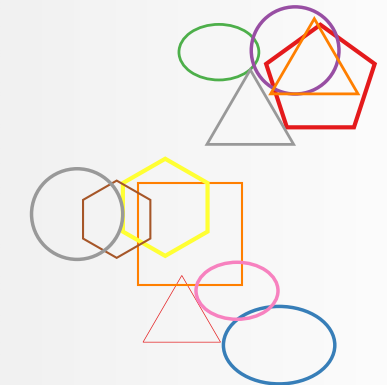[{"shape": "triangle", "thickness": 0.5, "radius": 0.58, "center": [0.469, 0.169]}, {"shape": "pentagon", "thickness": 3, "radius": 0.74, "center": [0.827, 0.788]}, {"shape": "oval", "thickness": 2.5, "radius": 0.72, "center": [0.72, 0.103]}, {"shape": "oval", "thickness": 2, "radius": 0.52, "center": [0.565, 0.864]}, {"shape": "circle", "thickness": 2.5, "radius": 0.57, "center": [0.762, 0.869]}, {"shape": "square", "thickness": 1.5, "radius": 0.67, "center": [0.491, 0.392]}, {"shape": "triangle", "thickness": 2, "radius": 0.65, "center": [0.811, 0.821]}, {"shape": "hexagon", "thickness": 3, "radius": 0.63, "center": [0.426, 0.461]}, {"shape": "hexagon", "thickness": 1.5, "radius": 0.5, "center": [0.301, 0.431]}, {"shape": "oval", "thickness": 2.5, "radius": 0.53, "center": [0.612, 0.245]}, {"shape": "triangle", "thickness": 2, "radius": 0.65, "center": [0.646, 0.69]}, {"shape": "circle", "thickness": 2.5, "radius": 0.59, "center": [0.199, 0.444]}]